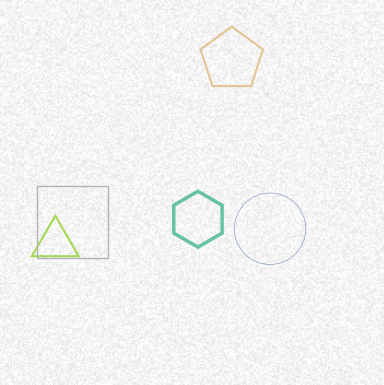[{"shape": "hexagon", "thickness": 2.5, "radius": 0.36, "center": [0.514, 0.431]}, {"shape": "circle", "thickness": 0.5, "radius": 0.46, "center": [0.701, 0.406]}, {"shape": "triangle", "thickness": 1.5, "radius": 0.35, "center": [0.144, 0.37]}, {"shape": "pentagon", "thickness": 1.5, "radius": 0.43, "center": [0.602, 0.845]}, {"shape": "square", "thickness": 1, "radius": 0.46, "center": [0.188, 0.423]}]